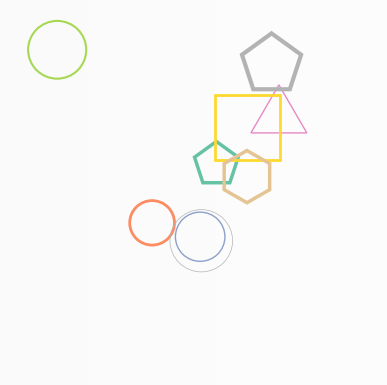[{"shape": "pentagon", "thickness": 2.5, "radius": 0.3, "center": [0.558, 0.573]}, {"shape": "circle", "thickness": 2, "radius": 0.29, "center": [0.393, 0.421]}, {"shape": "circle", "thickness": 1, "radius": 0.32, "center": [0.517, 0.385]}, {"shape": "triangle", "thickness": 1, "radius": 0.42, "center": [0.72, 0.696]}, {"shape": "circle", "thickness": 1.5, "radius": 0.37, "center": [0.148, 0.871]}, {"shape": "square", "thickness": 2, "radius": 0.42, "center": [0.639, 0.669]}, {"shape": "hexagon", "thickness": 2.5, "radius": 0.34, "center": [0.637, 0.541]}, {"shape": "circle", "thickness": 0.5, "radius": 0.4, "center": [0.519, 0.375]}, {"shape": "pentagon", "thickness": 3, "radius": 0.4, "center": [0.701, 0.833]}]